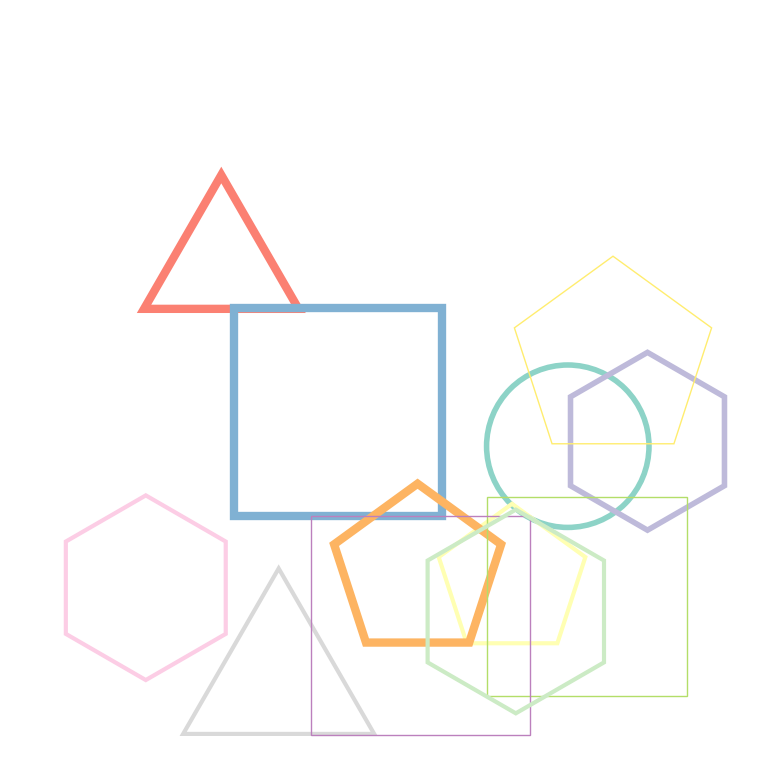[{"shape": "circle", "thickness": 2, "radius": 0.53, "center": [0.737, 0.421]}, {"shape": "pentagon", "thickness": 1.5, "radius": 0.5, "center": [0.665, 0.246]}, {"shape": "hexagon", "thickness": 2, "radius": 0.58, "center": [0.841, 0.427]}, {"shape": "triangle", "thickness": 3, "radius": 0.58, "center": [0.287, 0.657]}, {"shape": "square", "thickness": 3, "radius": 0.68, "center": [0.439, 0.465]}, {"shape": "pentagon", "thickness": 3, "radius": 0.57, "center": [0.542, 0.258]}, {"shape": "square", "thickness": 0.5, "radius": 0.65, "center": [0.762, 0.226]}, {"shape": "hexagon", "thickness": 1.5, "radius": 0.6, "center": [0.189, 0.237]}, {"shape": "triangle", "thickness": 1.5, "radius": 0.72, "center": [0.362, 0.118]}, {"shape": "square", "thickness": 0.5, "radius": 0.71, "center": [0.546, 0.188]}, {"shape": "hexagon", "thickness": 1.5, "radius": 0.66, "center": [0.67, 0.206]}, {"shape": "pentagon", "thickness": 0.5, "radius": 0.67, "center": [0.796, 0.533]}]